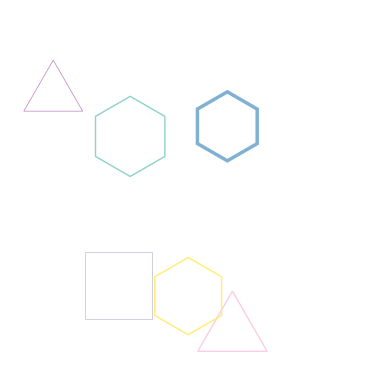[{"shape": "hexagon", "thickness": 1, "radius": 0.52, "center": [0.338, 0.646]}, {"shape": "square", "thickness": 0.5, "radius": 0.43, "center": [0.309, 0.258]}, {"shape": "hexagon", "thickness": 2.5, "radius": 0.45, "center": [0.59, 0.672]}, {"shape": "triangle", "thickness": 1, "radius": 0.52, "center": [0.604, 0.14]}, {"shape": "triangle", "thickness": 0.5, "radius": 0.44, "center": [0.138, 0.755]}, {"shape": "hexagon", "thickness": 1, "radius": 0.5, "center": [0.489, 0.231]}]